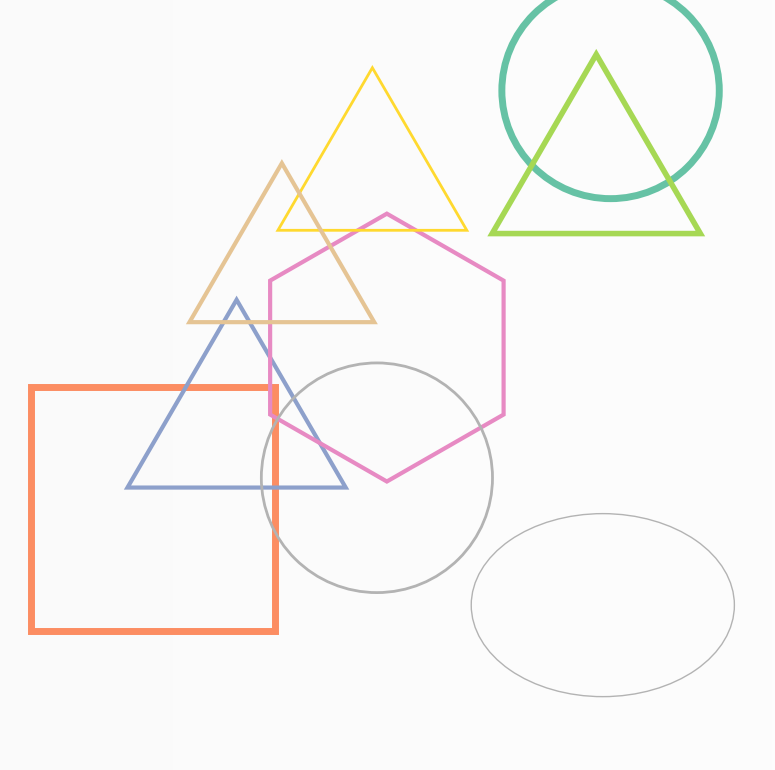[{"shape": "circle", "thickness": 2.5, "radius": 0.7, "center": [0.788, 0.882]}, {"shape": "square", "thickness": 2.5, "radius": 0.79, "center": [0.197, 0.339]}, {"shape": "triangle", "thickness": 1.5, "radius": 0.81, "center": [0.305, 0.448]}, {"shape": "hexagon", "thickness": 1.5, "radius": 0.87, "center": [0.499, 0.549]}, {"shape": "triangle", "thickness": 2, "radius": 0.78, "center": [0.769, 0.774]}, {"shape": "triangle", "thickness": 1, "radius": 0.7, "center": [0.48, 0.771]}, {"shape": "triangle", "thickness": 1.5, "radius": 0.69, "center": [0.364, 0.65]}, {"shape": "oval", "thickness": 0.5, "radius": 0.85, "center": [0.778, 0.214]}, {"shape": "circle", "thickness": 1, "radius": 0.75, "center": [0.486, 0.38]}]